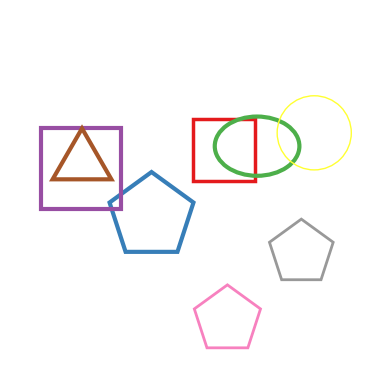[{"shape": "square", "thickness": 2.5, "radius": 0.4, "center": [0.583, 0.61]}, {"shape": "pentagon", "thickness": 3, "radius": 0.57, "center": [0.394, 0.439]}, {"shape": "oval", "thickness": 3, "radius": 0.55, "center": [0.668, 0.62]}, {"shape": "square", "thickness": 3, "radius": 0.52, "center": [0.21, 0.562]}, {"shape": "circle", "thickness": 1, "radius": 0.48, "center": [0.816, 0.655]}, {"shape": "triangle", "thickness": 3, "radius": 0.44, "center": [0.213, 0.578]}, {"shape": "pentagon", "thickness": 2, "radius": 0.45, "center": [0.591, 0.17]}, {"shape": "pentagon", "thickness": 2, "radius": 0.44, "center": [0.783, 0.344]}]